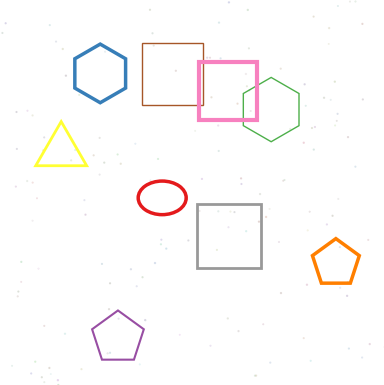[{"shape": "oval", "thickness": 2.5, "radius": 0.31, "center": [0.421, 0.486]}, {"shape": "hexagon", "thickness": 2.5, "radius": 0.38, "center": [0.26, 0.809]}, {"shape": "hexagon", "thickness": 1, "radius": 0.42, "center": [0.704, 0.715]}, {"shape": "pentagon", "thickness": 1.5, "radius": 0.35, "center": [0.306, 0.123]}, {"shape": "pentagon", "thickness": 2.5, "radius": 0.32, "center": [0.872, 0.316]}, {"shape": "triangle", "thickness": 2, "radius": 0.38, "center": [0.159, 0.608]}, {"shape": "square", "thickness": 1, "radius": 0.4, "center": [0.447, 0.808]}, {"shape": "square", "thickness": 3, "radius": 0.38, "center": [0.592, 0.763]}, {"shape": "square", "thickness": 2, "radius": 0.42, "center": [0.596, 0.387]}]